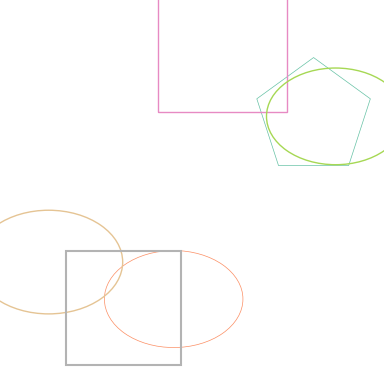[{"shape": "pentagon", "thickness": 0.5, "radius": 0.78, "center": [0.814, 0.695]}, {"shape": "oval", "thickness": 0.5, "radius": 0.9, "center": [0.451, 0.223]}, {"shape": "square", "thickness": 1, "radius": 0.84, "center": [0.578, 0.879]}, {"shape": "oval", "thickness": 1, "radius": 0.9, "center": [0.872, 0.698]}, {"shape": "oval", "thickness": 1, "radius": 0.96, "center": [0.126, 0.319]}, {"shape": "square", "thickness": 1.5, "radius": 0.75, "center": [0.32, 0.2]}]